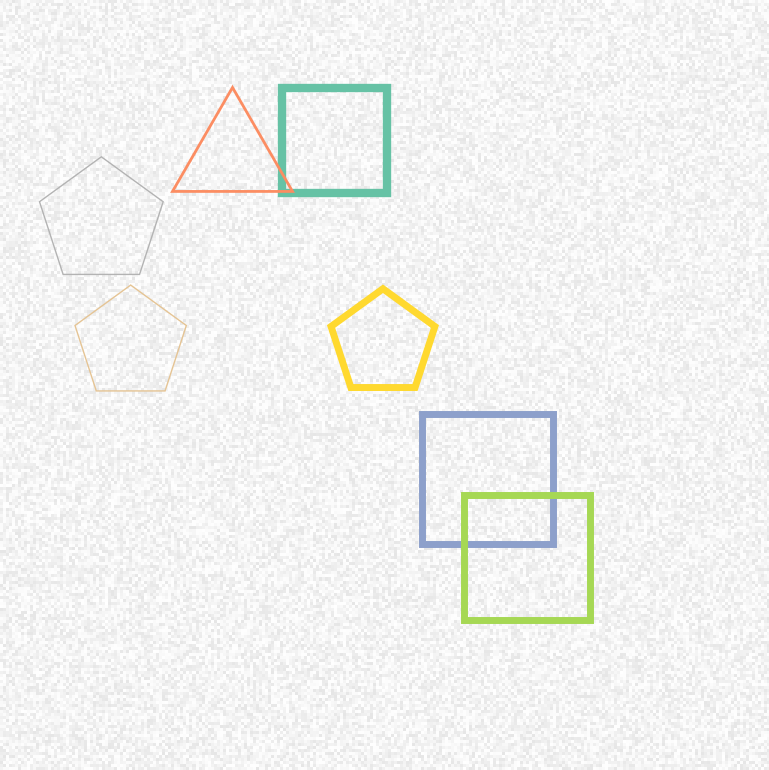[{"shape": "square", "thickness": 3, "radius": 0.34, "center": [0.434, 0.818]}, {"shape": "triangle", "thickness": 1, "radius": 0.45, "center": [0.302, 0.796]}, {"shape": "square", "thickness": 2.5, "radius": 0.42, "center": [0.633, 0.378]}, {"shape": "square", "thickness": 2.5, "radius": 0.41, "center": [0.685, 0.276]}, {"shape": "pentagon", "thickness": 2.5, "radius": 0.35, "center": [0.497, 0.554]}, {"shape": "pentagon", "thickness": 0.5, "radius": 0.38, "center": [0.17, 0.554]}, {"shape": "pentagon", "thickness": 0.5, "radius": 0.42, "center": [0.132, 0.712]}]